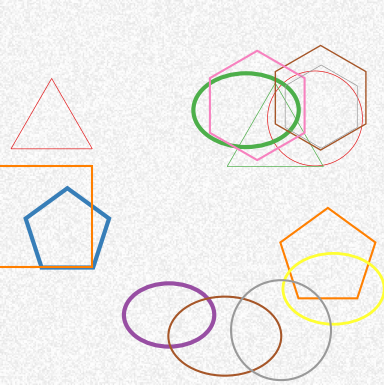[{"shape": "circle", "thickness": 0.5, "radius": 0.62, "center": [0.818, 0.692]}, {"shape": "triangle", "thickness": 0.5, "radius": 0.61, "center": [0.134, 0.674]}, {"shape": "pentagon", "thickness": 3, "radius": 0.57, "center": [0.175, 0.397]}, {"shape": "triangle", "thickness": 0.5, "radius": 0.72, "center": [0.715, 0.64]}, {"shape": "oval", "thickness": 3, "radius": 0.68, "center": [0.639, 0.714]}, {"shape": "oval", "thickness": 3, "radius": 0.59, "center": [0.439, 0.182]}, {"shape": "pentagon", "thickness": 1.5, "radius": 0.65, "center": [0.852, 0.33]}, {"shape": "square", "thickness": 1.5, "radius": 0.65, "center": [0.109, 0.438]}, {"shape": "oval", "thickness": 2, "radius": 0.66, "center": [0.866, 0.25]}, {"shape": "hexagon", "thickness": 1, "radius": 0.68, "center": [0.833, 0.746]}, {"shape": "oval", "thickness": 1.5, "radius": 0.73, "center": [0.584, 0.127]}, {"shape": "hexagon", "thickness": 1.5, "radius": 0.71, "center": [0.668, 0.726]}, {"shape": "hexagon", "thickness": 0.5, "radius": 0.54, "center": [0.834, 0.723]}, {"shape": "circle", "thickness": 1.5, "radius": 0.65, "center": [0.73, 0.142]}]